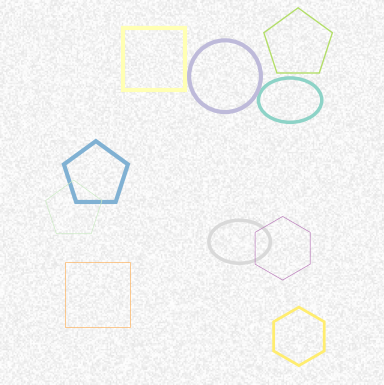[{"shape": "oval", "thickness": 2.5, "radius": 0.41, "center": [0.754, 0.74]}, {"shape": "square", "thickness": 3, "radius": 0.4, "center": [0.399, 0.846]}, {"shape": "circle", "thickness": 3, "radius": 0.47, "center": [0.584, 0.802]}, {"shape": "pentagon", "thickness": 3, "radius": 0.44, "center": [0.249, 0.546]}, {"shape": "square", "thickness": 0.5, "radius": 0.42, "center": [0.254, 0.235]}, {"shape": "pentagon", "thickness": 1, "radius": 0.47, "center": [0.774, 0.886]}, {"shape": "oval", "thickness": 2.5, "radius": 0.4, "center": [0.622, 0.372]}, {"shape": "hexagon", "thickness": 0.5, "radius": 0.41, "center": [0.734, 0.355]}, {"shape": "pentagon", "thickness": 0.5, "radius": 0.38, "center": [0.192, 0.455]}, {"shape": "hexagon", "thickness": 2, "radius": 0.38, "center": [0.776, 0.126]}]